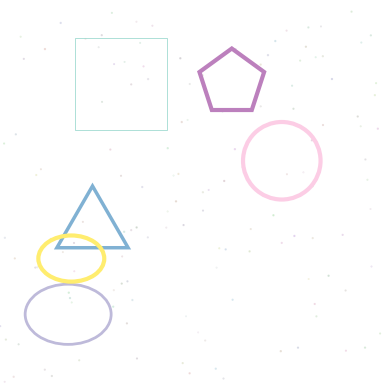[{"shape": "square", "thickness": 0.5, "radius": 0.6, "center": [0.314, 0.782]}, {"shape": "oval", "thickness": 2, "radius": 0.56, "center": [0.177, 0.184]}, {"shape": "triangle", "thickness": 2.5, "radius": 0.53, "center": [0.24, 0.41]}, {"shape": "circle", "thickness": 3, "radius": 0.5, "center": [0.732, 0.582]}, {"shape": "pentagon", "thickness": 3, "radius": 0.44, "center": [0.602, 0.786]}, {"shape": "oval", "thickness": 3, "radius": 0.43, "center": [0.185, 0.328]}]